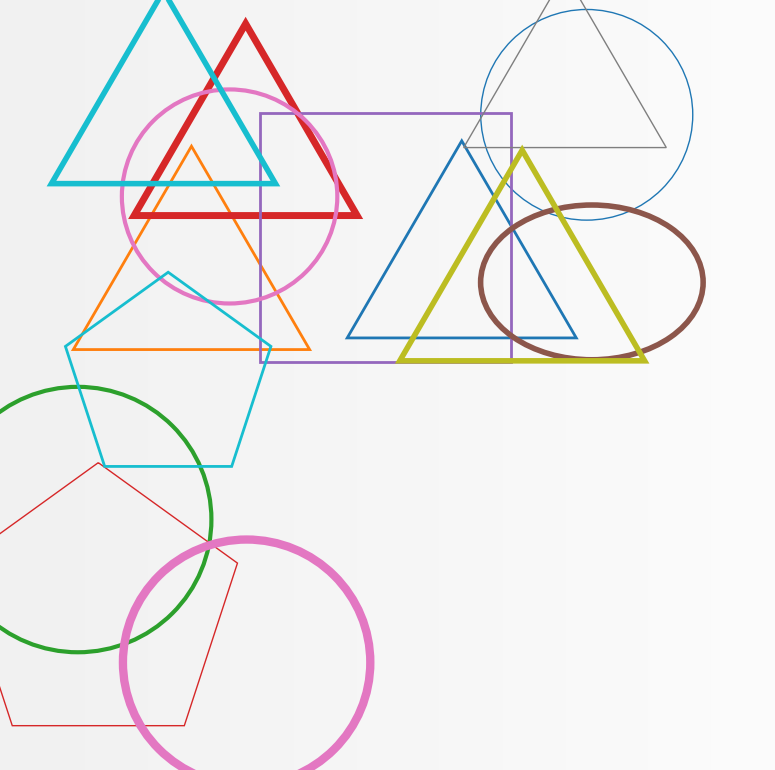[{"shape": "triangle", "thickness": 1, "radius": 0.85, "center": [0.596, 0.646]}, {"shape": "circle", "thickness": 0.5, "radius": 0.68, "center": [0.757, 0.851]}, {"shape": "triangle", "thickness": 1, "radius": 0.88, "center": [0.247, 0.634]}, {"shape": "circle", "thickness": 1.5, "radius": 0.86, "center": [0.1, 0.325]}, {"shape": "pentagon", "thickness": 0.5, "radius": 0.94, "center": [0.127, 0.21]}, {"shape": "triangle", "thickness": 2.5, "radius": 0.83, "center": [0.317, 0.803]}, {"shape": "square", "thickness": 1, "radius": 0.81, "center": [0.497, 0.692]}, {"shape": "oval", "thickness": 2, "radius": 0.72, "center": [0.764, 0.633]}, {"shape": "circle", "thickness": 3, "radius": 0.8, "center": [0.318, 0.14]}, {"shape": "circle", "thickness": 1.5, "radius": 0.69, "center": [0.296, 0.745]}, {"shape": "triangle", "thickness": 0.5, "radius": 0.75, "center": [0.729, 0.884]}, {"shape": "triangle", "thickness": 2, "radius": 0.91, "center": [0.674, 0.623]}, {"shape": "pentagon", "thickness": 1, "radius": 0.7, "center": [0.217, 0.507]}, {"shape": "triangle", "thickness": 2, "radius": 0.83, "center": [0.211, 0.845]}]